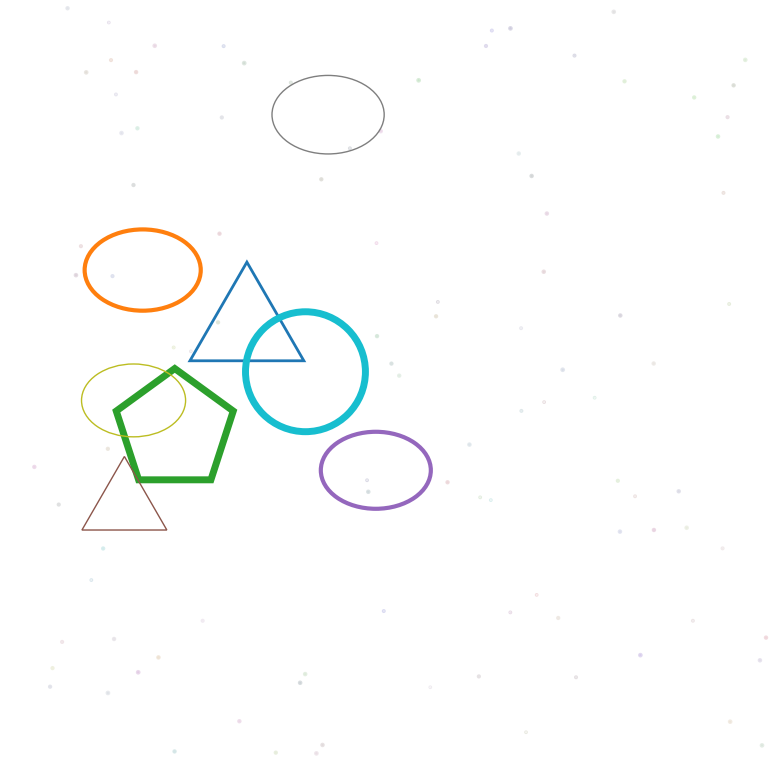[{"shape": "triangle", "thickness": 1, "radius": 0.43, "center": [0.321, 0.574]}, {"shape": "oval", "thickness": 1.5, "radius": 0.38, "center": [0.185, 0.649]}, {"shape": "pentagon", "thickness": 2.5, "radius": 0.4, "center": [0.227, 0.441]}, {"shape": "oval", "thickness": 1.5, "radius": 0.36, "center": [0.488, 0.389]}, {"shape": "triangle", "thickness": 0.5, "radius": 0.32, "center": [0.162, 0.344]}, {"shape": "oval", "thickness": 0.5, "radius": 0.36, "center": [0.426, 0.851]}, {"shape": "oval", "thickness": 0.5, "radius": 0.34, "center": [0.173, 0.48]}, {"shape": "circle", "thickness": 2.5, "radius": 0.39, "center": [0.397, 0.517]}]